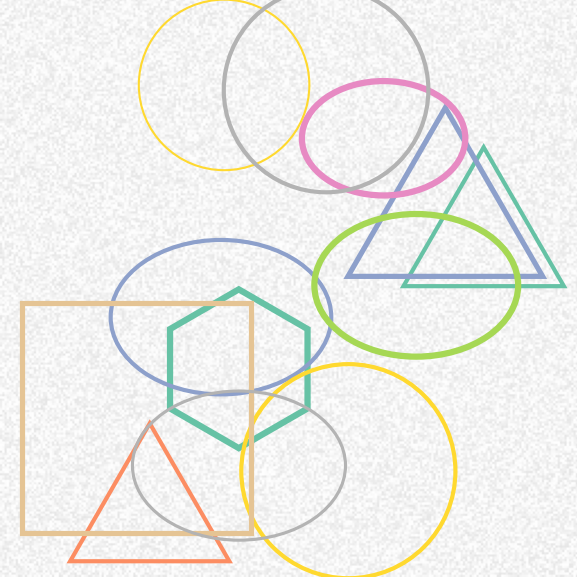[{"shape": "hexagon", "thickness": 3, "radius": 0.69, "center": [0.413, 0.361]}, {"shape": "triangle", "thickness": 2, "radius": 0.8, "center": [0.838, 0.584]}, {"shape": "triangle", "thickness": 2, "radius": 0.8, "center": [0.259, 0.107]}, {"shape": "triangle", "thickness": 2.5, "radius": 0.97, "center": [0.771, 0.618]}, {"shape": "oval", "thickness": 2, "radius": 0.96, "center": [0.383, 0.45]}, {"shape": "oval", "thickness": 3, "radius": 0.71, "center": [0.664, 0.76]}, {"shape": "oval", "thickness": 3, "radius": 0.88, "center": [0.721, 0.505]}, {"shape": "circle", "thickness": 2, "radius": 0.93, "center": [0.603, 0.183]}, {"shape": "circle", "thickness": 1, "radius": 0.74, "center": [0.388, 0.852]}, {"shape": "square", "thickness": 2.5, "radius": 0.99, "center": [0.237, 0.275]}, {"shape": "oval", "thickness": 1.5, "radius": 0.92, "center": [0.414, 0.193]}, {"shape": "circle", "thickness": 2, "radius": 0.89, "center": [0.565, 0.843]}]